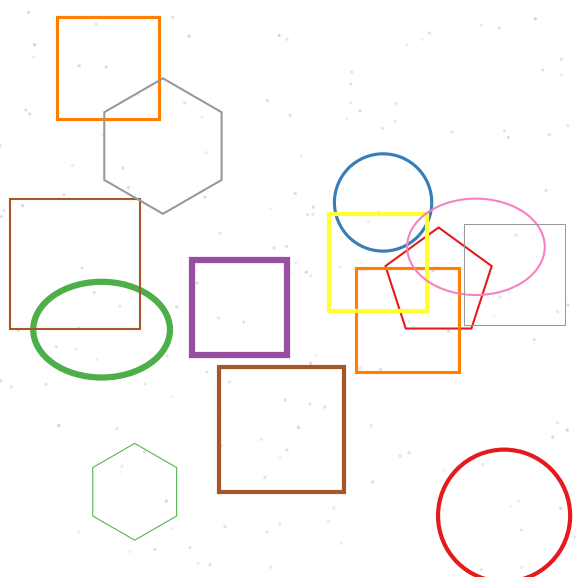[{"shape": "circle", "thickness": 2, "radius": 0.57, "center": [0.873, 0.106]}, {"shape": "pentagon", "thickness": 1, "radius": 0.48, "center": [0.759, 0.508]}, {"shape": "circle", "thickness": 1.5, "radius": 0.42, "center": [0.663, 0.649]}, {"shape": "oval", "thickness": 3, "radius": 0.59, "center": [0.176, 0.428]}, {"shape": "hexagon", "thickness": 0.5, "radius": 0.42, "center": [0.233, 0.148]}, {"shape": "square", "thickness": 3, "radius": 0.41, "center": [0.415, 0.466]}, {"shape": "square", "thickness": 1.5, "radius": 0.44, "center": [0.187, 0.881]}, {"shape": "square", "thickness": 1.5, "radius": 0.45, "center": [0.706, 0.446]}, {"shape": "square", "thickness": 2, "radius": 0.42, "center": [0.654, 0.545]}, {"shape": "square", "thickness": 1, "radius": 0.56, "center": [0.129, 0.541]}, {"shape": "square", "thickness": 2, "radius": 0.54, "center": [0.487, 0.256]}, {"shape": "oval", "thickness": 1, "radius": 0.6, "center": [0.824, 0.572]}, {"shape": "square", "thickness": 0.5, "radius": 0.44, "center": [0.89, 0.523]}, {"shape": "hexagon", "thickness": 1, "radius": 0.59, "center": [0.282, 0.746]}]